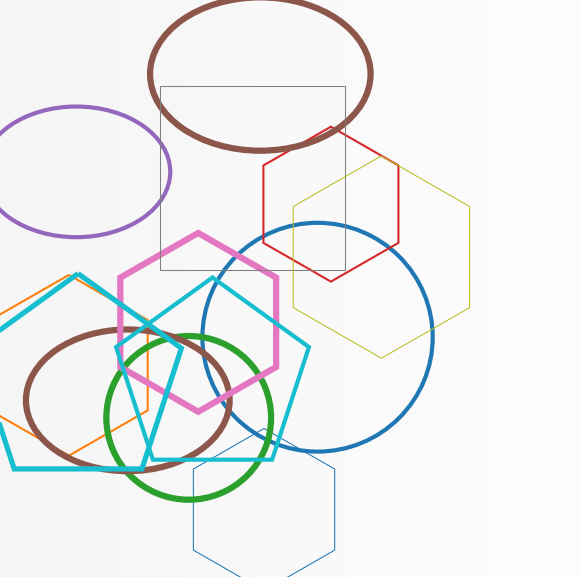[{"shape": "hexagon", "thickness": 0.5, "radius": 0.7, "center": [0.454, 0.117]}, {"shape": "circle", "thickness": 2, "radius": 0.99, "center": [0.546, 0.415]}, {"shape": "hexagon", "thickness": 1, "radius": 0.78, "center": [0.119, 0.367]}, {"shape": "circle", "thickness": 3, "radius": 0.71, "center": [0.325, 0.276]}, {"shape": "hexagon", "thickness": 1, "radius": 0.67, "center": [0.569, 0.646]}, {"shape": "oval", "thickness": 2, "radius": 0.81, "center": [0.131, 0.702]}, {"shape": "oval", "thickness": 3, "radius": 0.95, "center": [0.448, 0.871]}, {"shape": "oval", "thickness": 3, "radius": 0.88, "center": [0.22, 0.306]}, {"shape": "hexagon", "thickness": 3, "radius": 0.77, "center": [0.341, 0.441]}, {"shape": "square", "thickness": 0.5, "radius": 0.79, "center": [0.434, 0.691]}, {"shape": "hexagon", "thickness": 0.5, "radius": 0.88, "center": [0.656, 0.554]}, {"shape": "pentagon", "thickness": 2, "radius": 0.87, "center": [0.366, 0.344]}, {"shape": "pentagon", "thickness": 2.5, "radius": 0.93, "center": [0.134, 0.338]}]